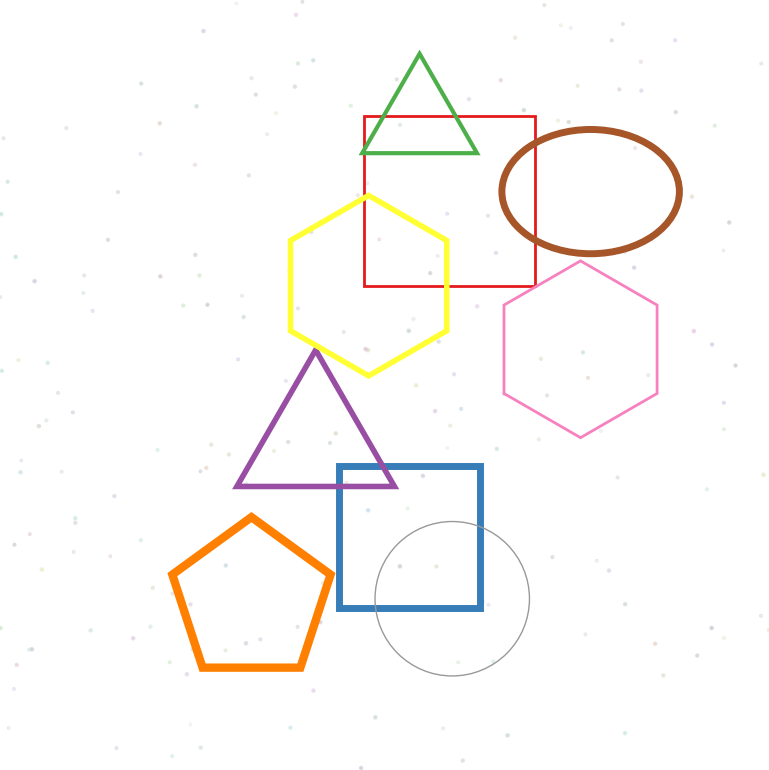[{"shape": "square", "thickness": 1, "radius": 0.55, "center": [0.584, 0.739]}, {"shape": "square", "thickness": 2.5, "radius": 0.46, "center": [0.532, 0.303]}, {"shape": "triangle", "thickness": 1.5, "radius": 0.43, "center": [0.545, 0.844]}, {"shape": "triangle", "thickness": 2, "radius": 0.59, "center": [0.41, 0.427]}, {"shape": "pentagon", "thickness": 3, "radius": 0.54, "center": [0.327, 0.22]}, {"shape": "hexagon", "thickness": 2, "radius": 0.59, "center": [0.479, 0.629]}, {"shape": "oval", "thickness": 2.5, "radius": 0.58, "center": [0.767, 0.751]}, {"shape": "hexagon", "thickness": 1, "radius": 0.57, "center": [0.754, 0.546]}, {"shape": "circle", "thickness": 0.5, "radius": 0.5, "center": [0.587, 0.222]}]